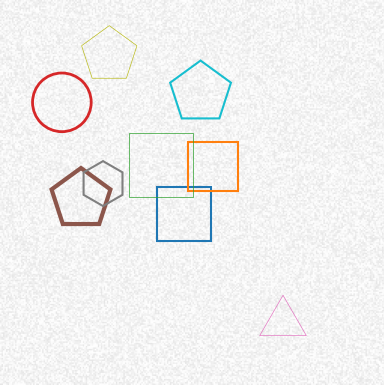[{"shape": "square", "thickness": 1.5, "radius": 0.35, "center": [0.478, 0.444]}, {"shape": "square", "thickness": 1.5, "radius": 0.32, "center": [0.552, 0.567]}, {"shape": "square", "thickness": 0.5, "radius": 0.41, "center": [0.418, 0.571]}, {"shape": "circle", "thickness": 2, "radius": 0.38, "center": [0.161, 0.734]}, {"shape": "pentagon", "thickness": 3, "radius": 0.4, "center": [0.21, 0.483]}, {"shape": "triangle", "thickness": 0.5, "radius": 0.35, "center": [0.735, 0.163]}, {"shape": "hexagon", "thickness": 1.5, "radius": 0.29, "center": [0.268, 0.523]}, {"shape": "pentagon", "thickness": 0.5, "radius": 0.38, "center": [0.284, 0.858]}, {"shape": "pentagon", "thickness": 1.5, "radius": 0.42, "center": [0.521, 0.76]}]